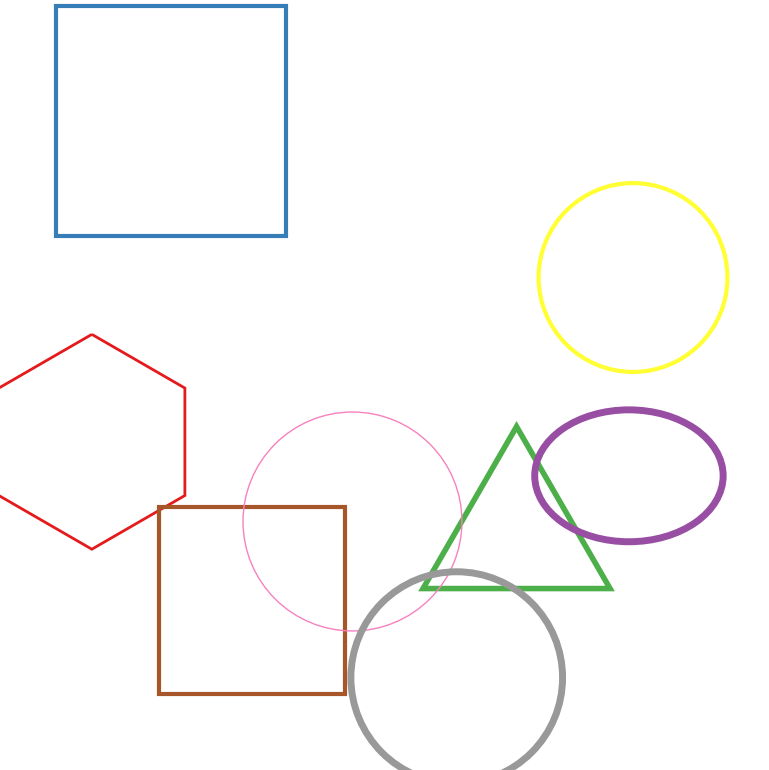[{"shape": "hexagon", "thickness": 1, "radius": 0.7, "center": [0.119, 0.426]}, {"shape": "square", "thickness": 1.5, "radius": 0.75, "center": [0.222, 0.843]}, {"shape": "triangle", "thickness": 2, "radius": 0.7, "center": [0.671, 0.306]}, {"shape": "oval", "thickness": 2.5, "radius": 0.61, "center": [0.817, 0.382]}, {"shape": "circle", "thickness": 1.5, "radius": 0.61, "center": [0.822, 0.64]}, {"shape": "square", "thickness": 1.5, "radius": 0.61, "center": [0.327, 0.22]}, {"shape": "circle", "thickness": 0.5, "radius": 0.71, "center": [0.458, 0.323]}, {"shape": "circle", "thickness": 2.5, "radius": 0.69, "center": [0.593, 0.12]}]